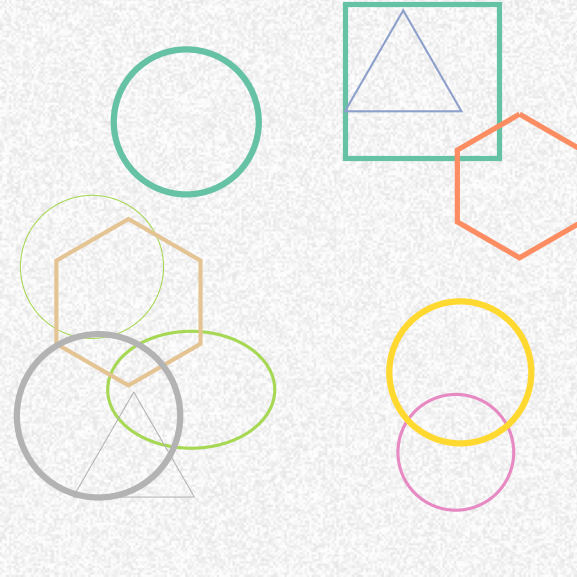[{"shape": "square", "thickness": 2.5, "radius": 0.66, "center": [0.731, 0.859]}, {"shape": "circle", "thickness": 3, "radius": 0.63, "center": [0.323, 0.788]}, {"shape": "hexagon", "thickness": 2.5, "radius": 0.62, "center": [0.9, 0.677]}, {"shape": "triangle", "thickness": 1, "radius": 0.58, "center": [0.698, 0.865]}, {"shape": "circle", "thickness": 1.5, "radius": 0.5, "center": [0.789, 0.216]}, {"shape": "circle", "thickness": 0.5, "radius": 0.62, "center": [0.159, 0.537]}, {"shape": "oval", "thickness": 1.5, "radius": 0.72, "center": [0.331, 0.324]}, {"shape": "circle", "thickness": 3, "radius": 0.61, "center": [0.797, 0.354]}, {"shape": "hexagon", "thickness": 2, "radius": 0.72, "center": [0.222, 0.476]}, {"shape": "circle", "thickness": 3, "radius": 0.71, "center": [0.171, 0.279]}, {"shape": "triangle", "thickness": 0.5, "radius": 0.61, "center": [0.232, 0.199]}]